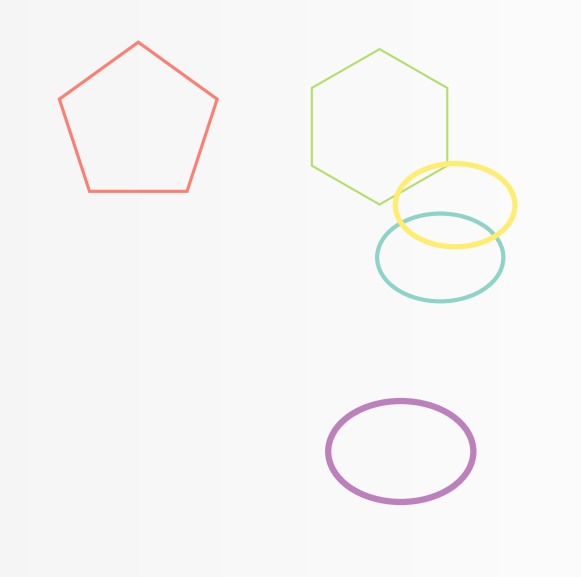[{"shape": "oval", "thickness": 2, "radius": 0.54, "center": [0.757, 0.553]}, {"shape": "pentagon", "thickness": 1.5, "radius": 0.71, "center": [0.238, 0.783]}, {"shape": "hexagon", "thickness": 1, "radius": 0.67, "center": [0.653, 0.78]}, {"shape": "oval", "thickness": 3, "radius": 0.62, "center": [0.69, 0.217]}, {"shape": "oval", "thickness": 2.5, "radius": 0.51, "center": [0.783, 0.644]}]